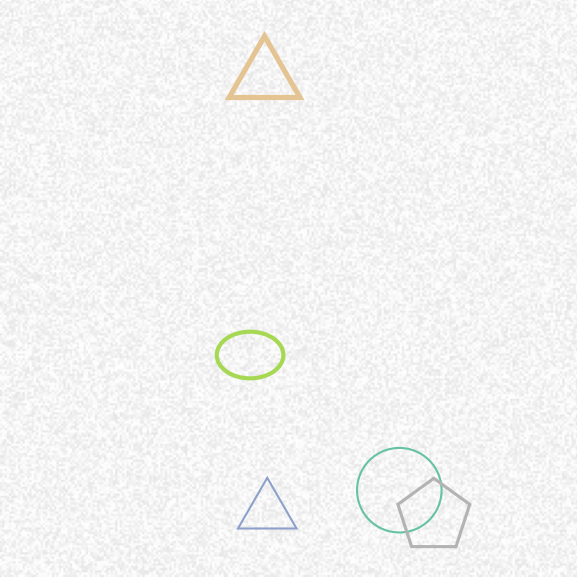[{"shape": "circle", "thickness": 1, "radius": 0.37, "center": [0.691, 0.15]}, {"shape": "triangle", "thickness": 1, "radius": 0.29, "center": [0.463, 0.113]}, {"shape": "oval", "thickness": 2, "radius": 0.29, "center": [0.433, 0.384]}, {"shape": "triangle", "thickness": 2.5, "radius": 0.35, "center": [0.458, 0.866]}, {"shape": "pentagon", "thickness": 1.5, "radius": 0.33, "center": [0.751, 0.106]}]